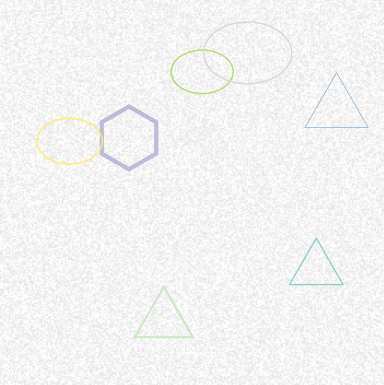[{"shape": "triangle", "thickness": 1, "radius": 0.4, "center": [0.822, 0.301]}, {"shape": "hexagon", "thickness": 3, "radius": 0.41, "center": [0.335, 0.642]}, {"shape": "triangle", "thickness": 0.5, "radius": 0.48, "center": [0.874, 0.716]}, {"shape": "oval", "thickness": 1, "radius": 0.4, "center": [0.525, 0.813]}, {"shape": "oval", "thickness": 1, "radius": 0.57, "center": [0.643, 0.863]}, {"shape": "triangle", "thickness": 1.5, "radius": 0.44, "center": [0.426, 0.168]}, {"shape": "oval", "thickness": 1, "radius": 0.42, "center": [0.181, 0.633]}]